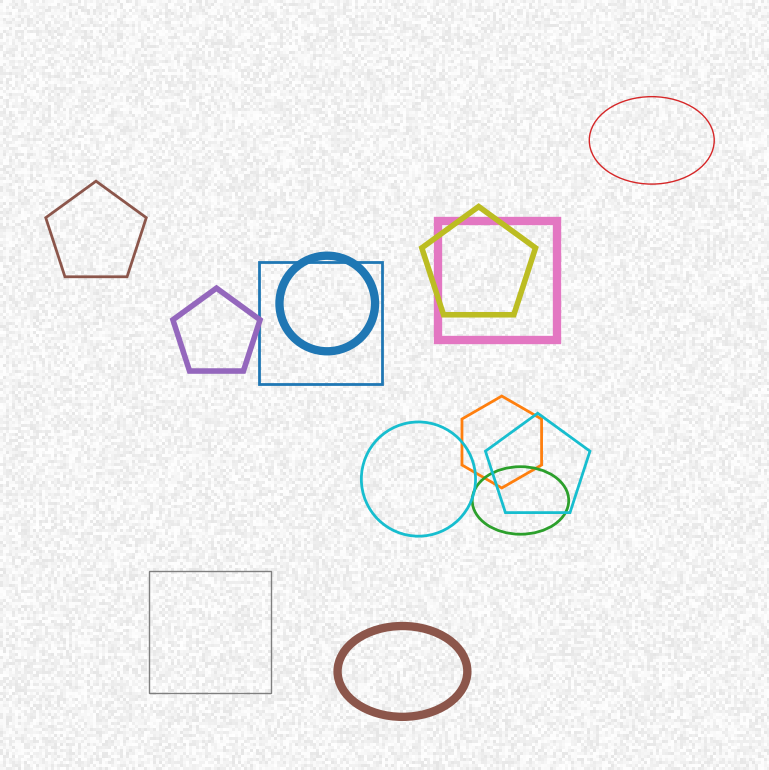[{"shape": "circle", "thickness": 3, "radius": 0.31, "center": [0.425, 0.606]}, {"shape": "square", "thickness": 1, "radius": 0.4, "center": [0.416, 0.581]}, {"shape": "hexagon", "thickness": 1, "radius": 0.3, "center": [0.652, 0.426]}, {"shape": "oval", "thickness": 1, "radius": 0.31, "center": [0.676, 0.35]}, {"shape": "oval", "thickness": 0.5, "radius": 0.41, "center": [0.846, 0.818]}, {"shape": "pentagon", "thickness": 2, "radius": 0.3, "center": [0.281, 0.566]}, {"shape": "pentagon", "thickness": 1, "radius": 0.34, "center": [0.125, 0.696]}, {"shape": "oval", "thickness": 3, "radius": 0.42, "center": [0.523, 0.128]}, {"shape": "square", "thickness": 3, "radius": 0.39, "center": [0.646, 0.636]}, {"shape": "square", "thickness": 0.5, "radius": 0.4, "center": [0.272, 0.179]}, {"shape": "pentagon", "thickness": 2, "radius": 0.39, "center": [0.622, 0.654]}, {"shape": "pentagon", "thickness": 1, "radius": 0.36, "center": [0.698, 0.392]}, {"shape": "circle", "thickness": 1, "radius": 0.37, "center": [0.543, 0.378]}]